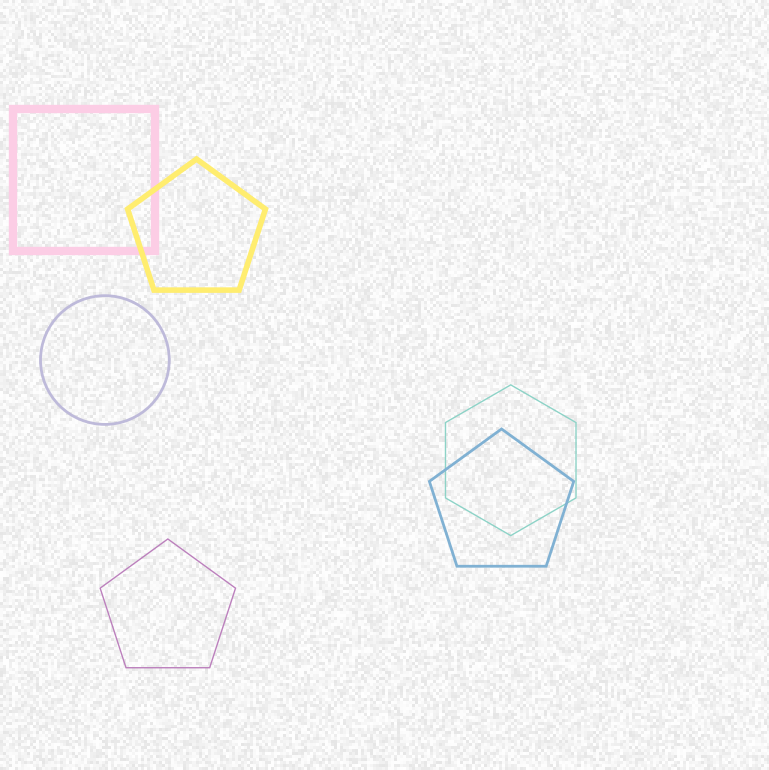[{"shape": "hexagon", "thickness": 0.5, "radius": 0.49, "center": [0.663, 0.402]}, {"shape": "circle", "thickness": 1, "radius": 0.42, "center": [0.136, 0.532]}, {"shape": "pentagon", "thickness": 1, "radius": 0.49, "center": [0.651, 0.344]}, {"shape": "square", "thickness": 3, "radius": 0.46, "center": [0.11, 0.766]}, {"shape": "pentagon", "thickness": 0.5, "radius": 0.46, "center": [0.218, 0.208]}, {"shape": "pentagon", "thickness": 2, "radius": 0.47, "center": [0.255, 0.699]}]